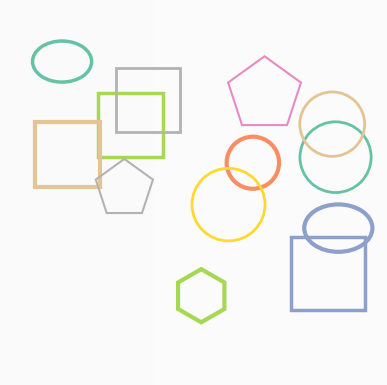[{"shape": "oval", "thickness": 2.5, "radius": 0.38, "center": [0.16, 0.84]}, {"shape": "circle", "thickness": 2, "radius": 0.46, "center": [0.866, 0.592]}, {"shape": "circle", "thickness": 3, "radius": 0.34, "center": [0.653, 0.577]}, {"shape": "square", "thickness": 2.5, "radius": 0.48, "center": [0.846, 0.29]}, {"shape": "oval", "thickness": 3, "radius": 0.44, "center": [0.873, 0.407]}, {"shape": "pentagon", "thickness": 1.5, "radius": 0.49, "center": [0.683, 0.755]}, {"shape": "hexagon", "thickness": 3, "radius": 0.35, "center": [0.519, 0.232]}, {"shape": "square", "thickness": 2.5, "radius": 0.42, "center": [0.337, 0.675]}, {"shape": "circle", "thickness": 2, "radius": 0.47, "center": [0.59, 0.469]}, {"shape": "circle", "thickness": 2, "radius": 0.42, "center": [0.857, 0.677]}, {"shape": "square", "thickness": 3, "radius": 0.42, "center": [0.174, 0.598]}, {"shape": "pentagon", "thickness": 1.5, "radius": 0.39, "center": [0.321, 0.51]}, {"shape": "square", "thickness": 2, "radius": 0.41, "center": [0.382, 0.74]}]